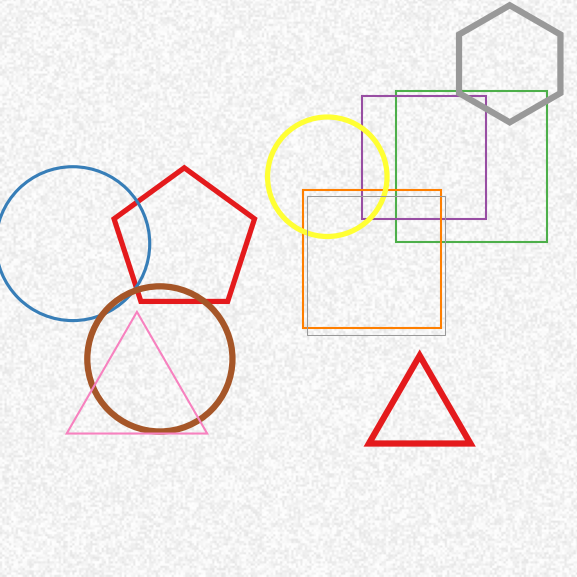[{"shape": "triangle", "thickness": 3, "radius": 0.51, "center": [0.727, 0.282]}, {"shape": "pentagon", "thickness": 2.5, "radius": 0.64, "center": [0.319, 0.581]}, {"shape": "circle", "thickness": 1.5, "radius": 0.67, "center": [0.126, 0.577]}, {"shape": "square", "thickness": 1, "radius": 0.66, "center": [0.816, 0.711]}, {"shape": "square", "thickness": 1, "radius": 0.54, "center": [0.734, 0.726]}, {"shape": "square", "thickness": 1, "radius": 0.6, "center": [0.645, 0.551]}, {"shape": "circle", "thickness": 2.5, "radius": 0.52, "center": [0.567, 0.693]}, {"shape": "circle", "thickness": 3, "radius": 0.63, "center": [0.277, 0.378]}, {"shape": "triangle", "thickness": 1, "radius": 0.7, "center": [0.237, 0.319]}, {"shape": "square", "thickness": 0.5, "radius": 0.6, "center": [0.651, 0.539]}, {"shape": "hexagon", "thickness": 3, "radius": 0.51, "center": [0.883, 0.889]}]